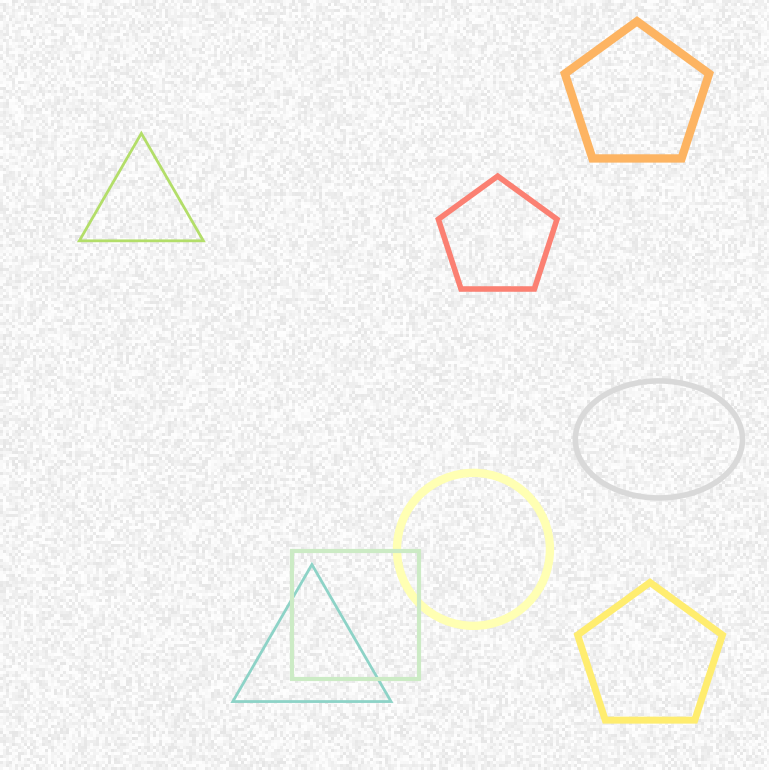[{"shape": "triangle", "thickness": 1, "radius": 0.59, "center": [0.405, 0.148]}, {"shape": "circle", "thickness": 3, "radius": 0.5, "center": [0.615, 0.287]}, {"shape": "pentagon", "thickness": 2, "radius": 0.41, "center": [0.646, 0.69]}, {"shape": "pentagon", "thickness": 3, "radius": 0.49, "center": [0.827, 0.874]}, {"shape": "triangle", "thickness": 1, "radius": 0.47, "center": [0.184, 0.734]}, {"shape": "oval", "thickness": 2, "radius": 0.54, "center": [0.856, 0.429]}, {"shape": "square", "thickness": 1.5, "radius": 0.41, "center": [0.462, 0.201]}, {"shape": "pentagon", "thickness": 2.5, "radius": 0.49, "center": [0.844, 0.145]}]